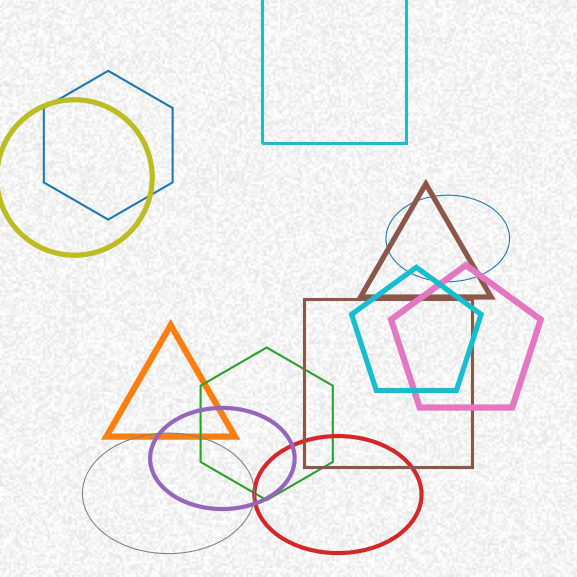[{"shape": "oval", "thickness": 0.5, "radius": 0.54, "center": [0.775, 0.586]}, {"shape": "hexagon", "thickness": 1, "radius": 0.64, "center": [0.187, 0.748]}, {"shape": "triangle", "thickness": 3, "radius": 0.64, "center": [0.296, 0.307]}, {"shape": "hexagon", "thickness": 1, "radius": 0.66, "center": [0.462, 0.265]}, {"shape": "oval", "thickness": 2, "radius": 0.72, "center": [0.585, 0.143]}, {"shape": "oval", "thickness": 2, "radius": 0.63, "center": [0.385, 0.205]}, {"shape": "square", "thickness": 1.5, "radius": 0.73, "center": [0.672, 0.335]}, {"shape": "triangle", "thickness": 2.5, "radius": 0.65, "center": [0.737, 0.55]}, {"shape": "pentagon", "thickness": 3, "radius": 0.68, "center": [0.807, 0.404]}, {"shape": "oval", "thickness": 0.5, "radius": 0.74, "center": [0.292, 0.145]}, {"shape": "circle", "thickness": 2.5, "radius": 0.67, "center": [0.129, 0.692]}, {"shape": "pentagon", "thickness": 2.5, "radius": 0.59, "center": [0.721, 0.418]}, {"shape": "square", "thickness": 1.5, "radius": 0.62, "center": [0.579, 0.877]}]